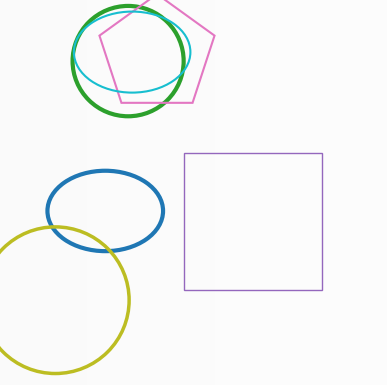[{"shape": "oval", "thickness": 3, "radius": 0.75, "center": [0.272, 0.452]}, {"shape": "circle", "thickness": 3, "radius": 0.72, "center": [0.331, 0.841]}, {"shape": "square", "thickness": 1, "radius": 0.89, "center": [0.653, 0.425]}, {"shape": "pentagon", "thickness": 1.5, "radius": 0.78, "center": [0.405, 0.859]}, {"shape": "circle", "thickness": 2.5, "radius": 0.95, "center": [0.143, 0.22]}, {"shape": "oval", "thickness": 1.5, "radius": 0.75, "center": [0.341, 0.865]}]